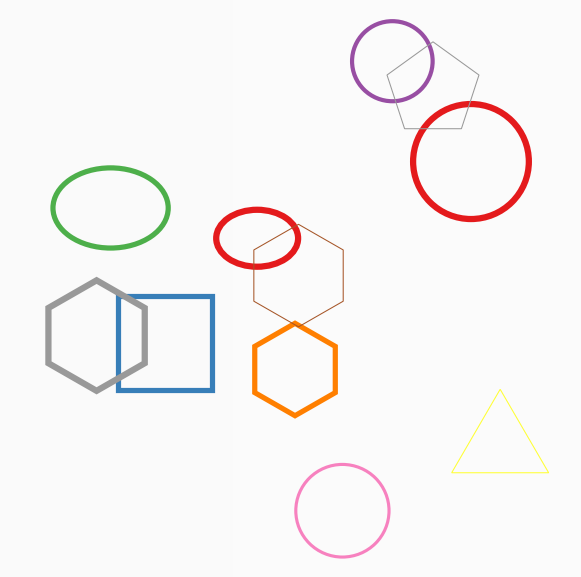[{"shape": "circle", "thickness": 3, "radius": 0.5, "center": [0.81, 0.719]}, {"shape": "oval", "thickness": 3, "radius": 0.35, "center": [0.442, 0.587]}, {"shape": "square", "thickness": 2.5, "radius": 0.41, "center": [0.284, 0.405]}, {"shape": "oval", "thickness": 2.5, "radius": 0.5, "center": [0.19, 0.639]}, {"shape": "circle", "thickness": 2, "radius": 0.35, "center": [0.675, 0.893]}, {"shape": "hexagon", "thickness": 2.5, "radius": 0.4, "center": [0.508, 0.359]}, {"shape": "triangle", "thickness": 0.5, "radius": 0.48, "center": [0.861, 0.229]}, {"shape": "hexagon", "thickness": 0.5, "radius": 0.44, "center": [0.514, 0.522]}, {"shape": "circle", "thickness": 1.5, "radius": 0.4, "center": [0.589, 0.115]}, {"shape": "pentagon", "thickness": 0.5, "radius": 0.42, "center": [0.745, 0.844]}, {"shape": "hexagon", "thickness": 3, "radius": 0.48, "center": [0.166, 0.418]}]